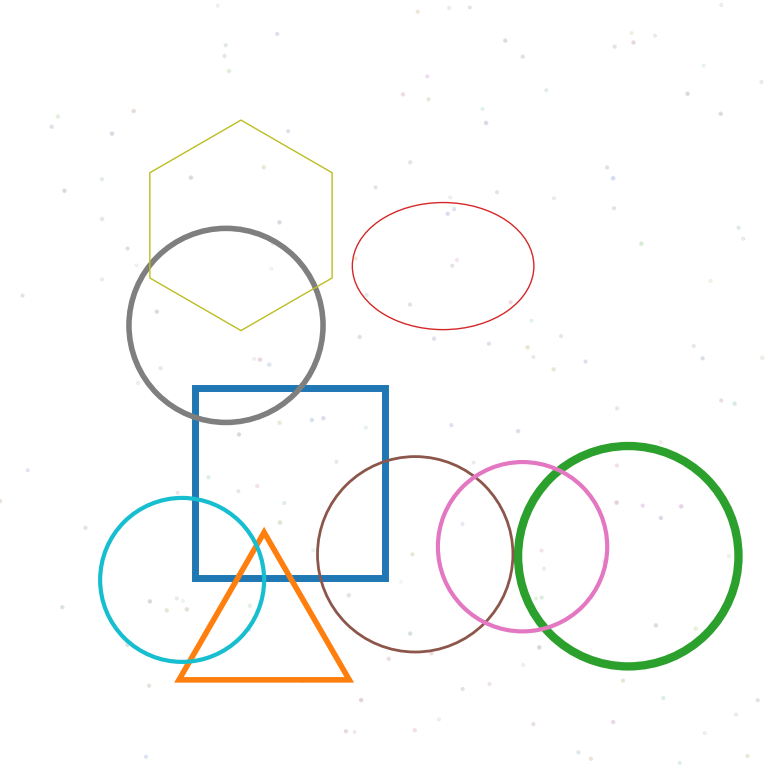[{"shape": "square", "thickness": 2.5, "radius": 0.62, "center": [0.376, 0.372]}, {"shape": "triangle", "thickness": 2, "radius": 0.64, "center": [0.343, 0.181]}, {"shape": "circle", "thickness": 3, "radius": 0.72, "center": [0.816, 0.278]}, {"shape": "oval", "thickness": 0.5, "radius": 0.59, "center": [0.575, 0.654]}, {"shape": "circle", "thickness": 1, "radius": 0.63, "center": [0.539, 0.28]}, {"shape": "circle", "thickness": 1.5, "radius": 0.55, "center": [0.679, 0.29]}, {"shape": "circle", "thickness": 2, "radius": 0.63, "center": [0.294, 0.577]}, {"shape": "hexagon", "thickness": 0.5, "radius": 0.68, "center": [0.313, 0.707]}, {"shape": "circle", "thickness": 1.5, "radius": 0.53, "center": [0.237, 0.247]}]